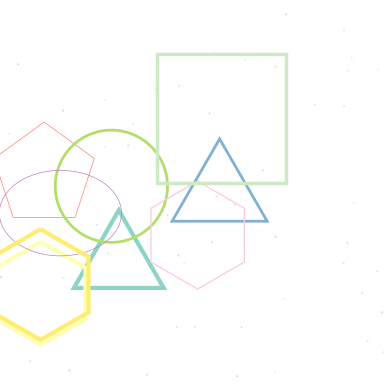[{"shape": "triangle", "thickness": 3, "radius": 0.67, "center": [0.309, 0.319]}, {"shape": "hexagon", "thickness": 3, "radius": 0.67, "center": [0.106, 0.238]}, {"shape": "pentagon", "thickness": 0.5, "radius": 0.68, "center": [0.115, 0.546]}, {"shape": "triangle", "thickness": 2, "radius": 0.71, "center": [0.57, 0.497]}, {"shape": "circle", "thickness": 2, "radius": 0.73, "center": [0.289, 0.516]}, {"shape": "hexagon", "thickness": 1, "radius": 0.7, "center": [0.513, 0.389]}, {"shape": "oval", "thickness": 0.5, "radius": 0.79, "center": [0.157, 0.446]}, {"shape": "square", "thickness": 2.5, "radius": 0.84, "center": [0.575, 0.692]}, {"shape": "hexagon", "thickness": 3, "radius": 0.72, "center": [0.105, 0.261]}]